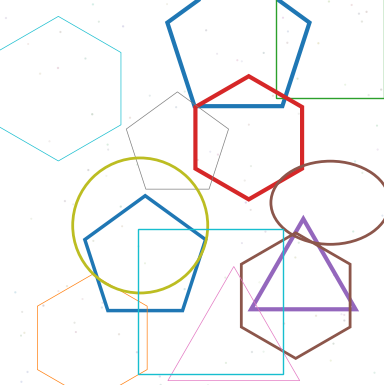[{"shape": "pentagon", "thickness": 3, "radius": 0.97, "center": [0.619, 0.881]}, {"shape": "pentagon", "thickness": 2.5, "radius": 0.82, "center": [0.377, 0.327]}, {"shape": "hexagon", "thickness": 0.5, "radius": 0.82, "center": [0.24, 0.122]}, {"shape": "square", "thickness": 1, "radius": 0.7, "center": [0.858, 0.884]}, {"shape": "hexagon", "thickness": 3, "radius": 0.8, "center": [0.646, 0.642]}, {"shape": "triangle", "thickness": 3, "radius": 0.78, "center": [0.788, 0.275]}, {"shape": "oval", "thickness": 2, "radius": 0.77, "center": [0.858, 0.473]}, {"shape": "hexagon", "thickness": 2, "radius": 0.82, "center": [0.768, 0.232]}, {"shape": "triangle", "thickness": 0.5, "radius": 0.99, "center": [0.607, 0.11]}, {"shape": "pentagon", "thickness": 0.5, "radius": 0.7, "center": [0.461, 0.622]}, {"shape": "circle", "thickness": 2, "radius": 0.88, "center": [0.364, 0.414]}, {"shape": "square", "thickness": 1, "radius": 0.94, "center": [0.547, 0.217]}, {"shape": "hexagon", "thickness": 0.5, "radius": 0.94, "center": [0.152, 0.77]}]